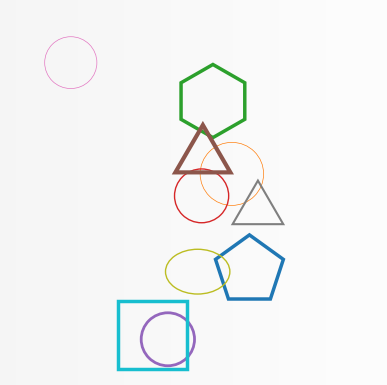[{"shape": "pentagon", "thickness": 2.5, "radius": 0.46, "center": [0.644, 0.298]}, {"shape": "circle", "thickness": 0.5, "radius": 0.41, "center": [0.598, 0.548]}, {"shape": "hexagon", "thickness": 2.5, "radius": 0.47, "center": [0.549, 0.738]}, {"shape": "circle", "thickness": 1, "radius": 0.35, "center": [0.52, 0.491]}, {"shape": "circle", "thickness": 2, "radius": 0.34, "center": [0.433, 0.119]}, {"shape": "triangle", "thickness": 3, "radius": 0.41, "center": [0.524, 0.593]}, {"shape": "circle", "thickness": 0.5, "radius": 0.34, "center": [0.183, 0.837]}, {"shape": "triangle", "thickness": 1.5, "radius": 0.38, "center": [0.666, 0.455]}, {"shape": "oval", "thickness": 1, "radius": 0.42, "center": [0.51, 0.294]}, {"shape": "square", "thickness": 2.5, "radius": 0.44, "center": [0.394, 0.129]}]